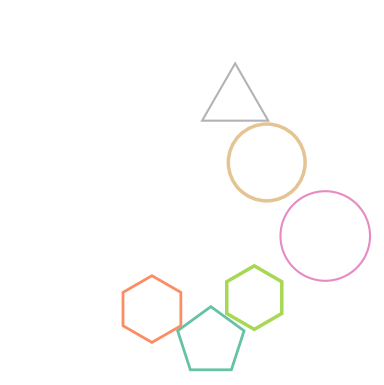[{"shape": "pentagon", "thickness": 2, "radius": 0.45, "center": [0.548, 0.113]}, {"shape": "hexagon", "thickness": 2, "radius": 0.43, "center": [0.395, 0.197]}, {"shape": "circle", "thickness": 1.5, "radius": 0.58, "center": [0.845, 0.387]}, {"shape": "hexagon", "thickness": 2.5, "radius": 0.41, "center": [0.66, 0.227]}, {"shape": "circle", "thickness": 2.5, "radius": 0.5, "center": [0.693, 0.578]}, {"shape": "triangle", "thickness": 1.5, "radius": 0.5, "center": [0.611, 0.736]}]